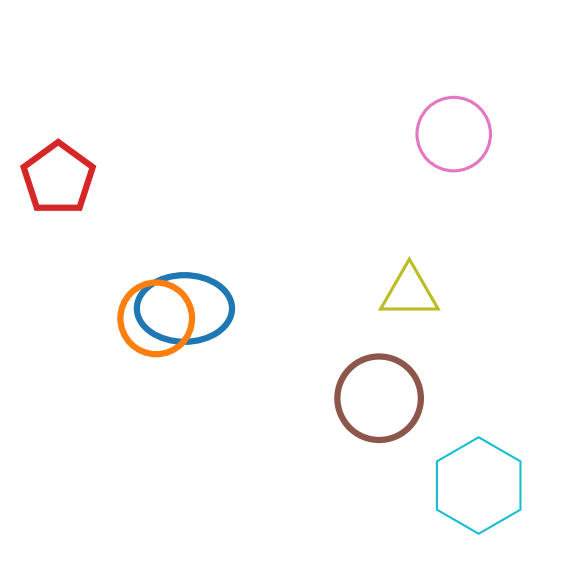[{"shape": "oval", "thickness": 3, "radius": 0.41, "center": [0.319, 0.465]}, {"shape": "circle", "thickness": 3, "radius": 0.31, "center": [0.271, 0.448]}, {"shape": "pentagon", "thickness": 3, "radius": 0.31, "center": [0.101, 0.69]}, {"shape": "circle", "thickness": 3, "radius": 0.36, "center": [0.656, 0.31]}, {"shape": "circle", "thickness": 1.5, "radius": 0.32, "center": [0.786, 0.767]}, {"shape": "triangle", "thickness": 1.5, "radius": 0.29, "center": [0.709, 0.493]}, {"shape": "hexagon", "thickness": 1, "radius": 0.42, "center": [0.829, 0.158]}]